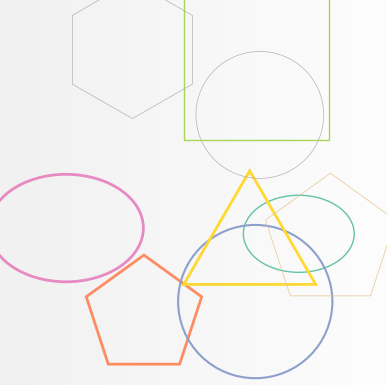[{"shape": "oval", "thickness": 1, "radius": 0.72, "center": [0.771, 0.393]}, {"shape": "pentagon", "thickness": 2, "radius": 0.78, "center": [0.371, 0.181]}, {"shape": "circle", "thickness": 1.5, "radius": 1.0, "center": [0.659, 0.217]}, {"shape": "oval", "thickness": 2, "radius": 1.0, "center": [0.171, 0.408]}, {"shape": "square", "thickness": 1, "radius": 0.94, "center": [0.662, 0.824]}, {"shape": "triangle", "thickness": 2, "radius": 0.98, "center": [0.644, 0.36]}, {"shape": "pentagon", "thickness": 0.5, "radius": 0.88, "center": [0.853, 0.374]}, {"shape": "hexagon", "thickness": 0.5, "radius": 0.89, "center": [0.342, 0.871]}, {"shape": "circle", "thickness": 0.5, "radius": 0.82, "center": [0.67, 0.702]}]